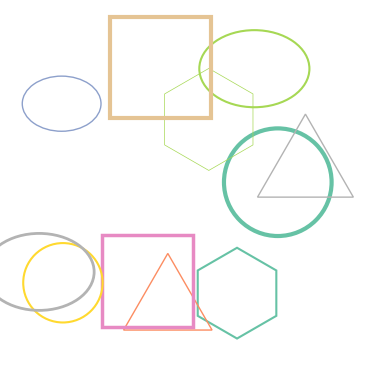[{"shape": "circle", "thickness": 3, "radius": 0.7, "center": [0.722, 0.527]}, {"shape": "hexagon", "thickness": 1.5, "radius": 0.59, "center": [0.616, 0.239]}, {"shape": "triangle", "thickness": 1, "radius": 0.66, "center": [0.436, 0.209]}, {"shape": "oval", "thickness": 1, "radius": 0.51, "center": [0.16, 0.731]}, {"shape": "square", "thickness": 2.5, "radius": 0.6, "center": [0.383, 0.269]}, {"shape": "oval", "thickness": 1.5, "radius": 0.72, "center": [0.661, 0.822]}, {"shape": "hexagon", "thickness": 0.5, "radius": 0.66, "center": [0.542, 0.69]}, {"shape": "circle", "thickness": 1.5, "radius": 0.52, "center": [0.163, 0.266]}, {"shape": "square", "thickness": 3, "radius": 0.65, "center": [0.416, 0.825]}, {"shape": "triangle", "thickness": 1, "radius": 0.72, "center": [0.793, 0.56]}, {"shape": "oval", "thickness": 2, "radius": 0.71, "center": [0.102, 0.294]}]